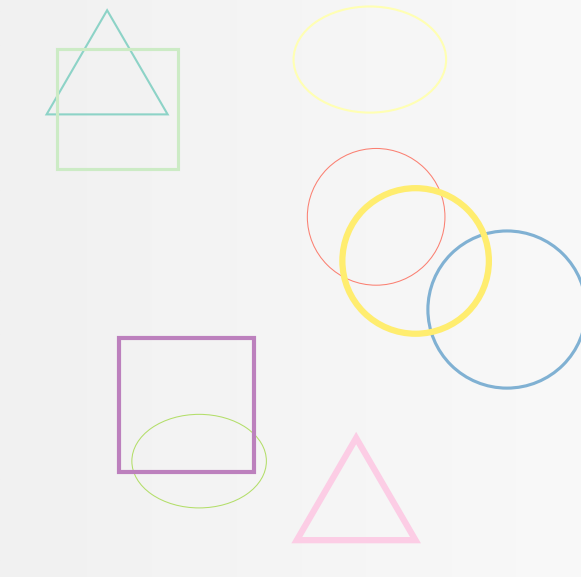[{"shape": "triangle", "thickness": 1, "radius": 0.6, "center": [0.184, 0.861]}, {"shape": "oval", "thickness": 1, "radius": 0.66, "center": [0.636, 0.896]}, {"shape": "circle", "thickness": 0.5, "radius": 0.59, "center": [0.647, 0.624]}, {"shape": "circle", "thickness": 1.5, "radius": 0.68, "center": [0.872, 0.463]}, {"shape": "oval", "thickness": 0.5, "radius": 0.58, "center": [0.343, 0.201]}, {"shape": "triangle", "thickness": 3, "radius": 0.59, "center": [0.613, 0.123]}, {"shape": "square", "thickness": 2, "radius": 0.58, "center": [0.32, 0.297]}, {"shape": "square", "thickness": 1.5, "radius": 0.52, "center": [0.202, 0.81]}, {"shape": "circle", "thickness": 3, "radius": 0.63, "center": [0.715, 0.547]}]